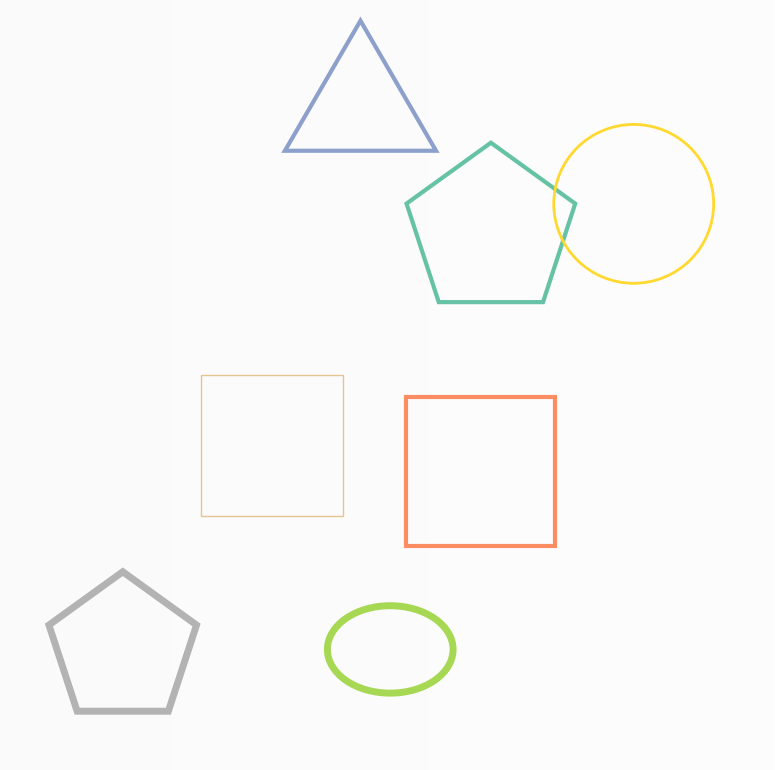[{"shape": "pentagon", "thickness": 1.5, "radius": 0.57, "center": [0.633, 0.7]}, {"shape": "square", "thickness": 1.5, "radius": 0.48, "center": [0.62, 0.388]}, {"shape": "triangle", "thickness": 1.5, "radius": 0.56, "center": [0.465, 0.86]}, {"shape": "oval", "thickness": 2.5, "radius": 0.41, "center": [0.504, 0.157]}, {"shape": "circle", "thickness": 1, "radius": 0.52, "center": [0.818, 0.735]}, {"shape": "square", "thickness": 0.5, "radius": 0.46, "center": [0.352, 0.422]}, {"shape": "pentagon", "thickness": 2.5, "radius": 0.5, "center": [0.158, 0.157]}]